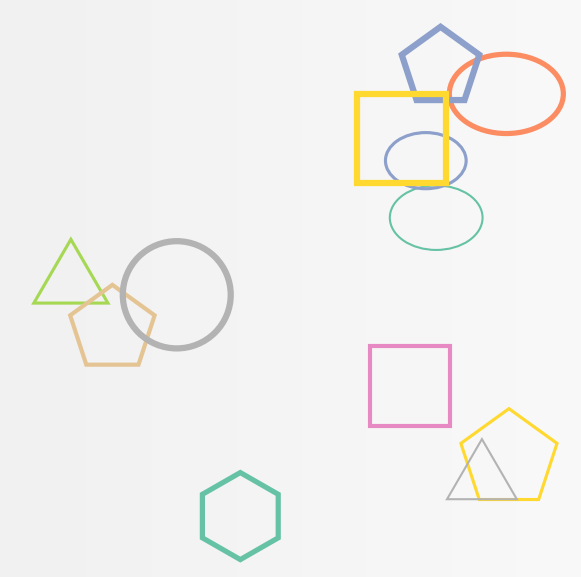[{"shape": "oval", "thickness": 1, "radius": 0.4, "center": [0.75, 0.622]}, {"shape": "hexagon", "thickness": 2.5, "radius": 0.38, "center": [0.413, 0.105]}, {"shape": "oval", "thickness": 2.5, "radius": 0.49, "center": [0.871, 0.837]}, {"shape": "oval", "thickness": 1.5, "radius": 0.35, "center": [0.733, 0.721]}, {"shape": "pentagon", "thickness": 3, "radius": 0.35, "center": [0.758, 0.883]}, {"shape": "square", "thickness": 2, "radius": 0.35, "center": [0.706, 0.33]}, {"shape": "triangle", "thickness": 1.5, "radius": 0.37, "center": [0.122, 0.511]}, {"shape": "pentagon", "thickness": 1.5, "radius": 0.43, "center": [0.876, 0.205]}, {"shape": "square", "thickness": 3, "radius": 0.38, "center": [0.691, 0.759]}, {"shape": "pentagon", "thickness": 2, "radius": 0.38, "center": [0.193, 0.429]}, {"shape": "circle", "thickness": 3, "radius": 0.46, "center": [0.304, 0.489]}, {"shape": "triangle", "thickness": 1, "radius": 0.35, "center": [0.829, 0.169]}]